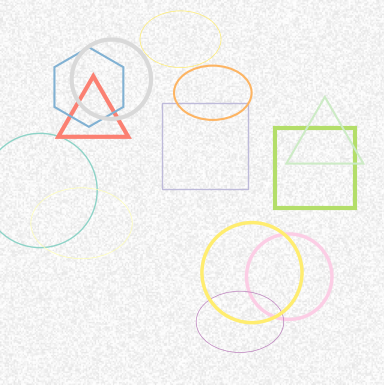[{"shape": "circle", "thickness": 1, "radius": 0.74, "center": [0.104, 0.505]}, {"shape": "oval", "thickness": 0.5, "radius": 0.66, "center": [0.212, 0.42]}, {"shape": "square", "thickness": 1, "radius": 0.56, "center": [0.533, 0.62]}, {"shape": "triangle", "thickness": 3, "radius": 0.52, "center": [0.242, 0.697]}, {"shape": "hexagon", "thickness": 1.5, "radius": 0.52, "center": [0.231, 0.774]}, {"shape": "oval", "thickness": 1.5, "radius": 0.5, "center": [0.553, 0.759]}, {"shape": "square", "thickness": 3, "radius": 0.52, "center": [0.819, 0.563]}, {"shape": "circle", "thickness": 2.5, "radius": 0.55, "center": [0.751, 0.281]}, {"shape": "circle", "thickness": 3, "radius": 0.52, "center": [0.289, 0.794]}, {"shape": "oval", "thickness": 0.5, "radius": 0.57, "center": [0.623, 0.164]}, {"shape": "triangle", "thickness": 1.5, "radius": 0.58, "center": [0.844, 0.633]}, {"shape": "circle", "thickness": 2.5, "radius": 0.65, "center": [0.655, 0.292]}, {"shape": "oval", "thickness": 0.5, "radius": 0.53, "center": [0.469, 0.898]}]